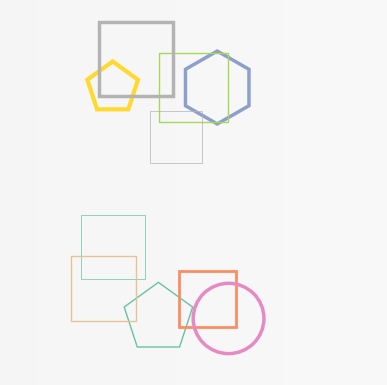[{"shape": "square", "thickness": 0.5, "radius": 0.41, "center": [0.291, 0.358]}, {"shape": "pentagon", "thickness": 1, "radius": 0.46, "center": [0.409, 0.174]}, {"shape": "square", "thickness": 2, "radius": 0.37, "center": [0.536, 0.224]}, {"shape": "hexagon", "thickness": 2.5, "radius": 0.47, "center": [0.561, 0.773]}, {"shape": "circle", "thickness": 2.5, "radius": 0.46, "center": [0.59, 0.173]}, {"shape": "square", "thickness": 1, "radius": 0.44, "center": [0.499, 0.772]}, {"shape": "pentagon", "thickness": 3, "radius": 0.34, "center": [0.291, 0.772]}, {"shape": "square", "thickness": 1, "radius": 0.42, "center": [0.267, 0.249]}, {"shape": "square", "thickness": 2.5, "radius": 0.48, "center": [0.351, 0.847]}, {"shape": "square", "thickness": 0.5, "radius": 0.34, "center": [0.454, 0.643]}]